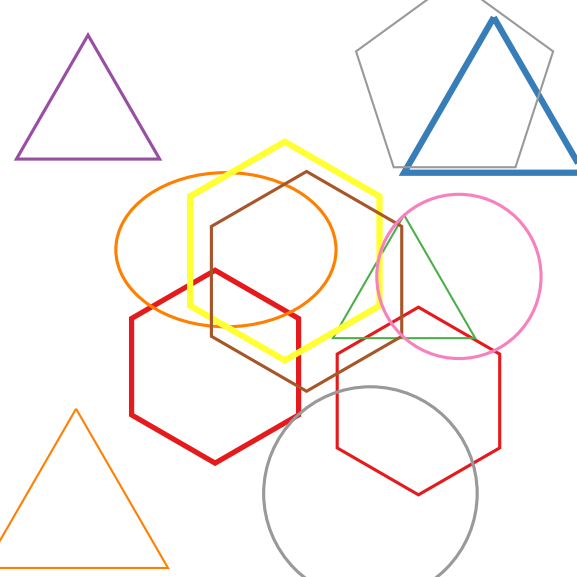[{"shape": "hexagon", "thickness": 2.5, "radius": 0.83, "center": [0.372, 0.364]}, {"shape": "hexagon", "thickness": 1.5, "radius": 0.81, "center": [0.725, 0.305]}, {"shape": "triangle", "thickness": 3, "radius": 0.9, "center": [0.855, 0.79]}, {"shape": "triangle", "thickness": 1, "radius": 0.71, "center": [0.7, 0.485]}, {"shape": "triangle", "thickness": 1.5, "radius": 0.72, "center": [0.152, 0.795]}, {"shape": "oval", "thickness": 1.5, "radius": 0.95, "center": [0.391, 0.567]}, {"shape": "triangle", "thickness": 1, "radius": 0.92, "center": [0.132, 0.108]}, {"shape": "hexagon", "thickness": 3, "radius": 0.95, "center": [0.493, 0.564]}, {"shape": "hexagon", "thickness": 1.5, "radius": 0.95, "center": [0.531, 0.512]}, {"shape": "circle", "thickness": 1.5, "radius": 0.71, "center": [0.795, 0.52]}, {"shape": "circle", "thickness": 1.5, "radius": 0.92, "center": [0.641, 0.145]}, {"shape": "pentagon", "thickness": 1, "radius": 0.9, "center": [0.787, 0.855]}]